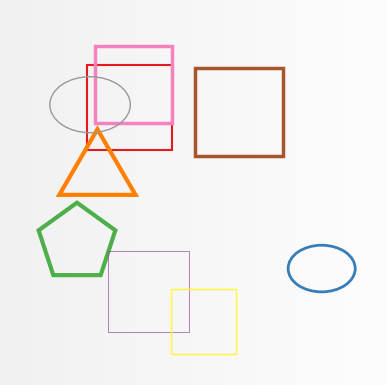[{"shape": "square", "thickness": 1.5, "radius": 0.55, "center": [0.335, 0.722]}, {"shape": "oval", "thickness": 2, "radius": 0.43, "center": [0.83, 0.302]}, {"shape": "pentagon", "thickness": 3, "radius": 0.52, "center": [0.199, 0.37]}, {"shape": "square", "thickness": 0.5, "radius": 0.52, "center": [0.382, 0.243]}, {"shape": "triangle", "thickness": 3, "radius": 0.57, "center": [0.251, 0.551]}, {"shape": "square", "thickness": 1, "radius": 0.42, "center": [0.525, 0.165]}, {"shape": "square", "thickness": 2.5, "radius": 0.57, "center": [0.616, 0.709]}, {"shape": "square", "thickness": 2.5, "radius": 0.5, "center": [0.344, 0.78]}, {"shape": "oval", "thickness": 1, "radius": 0.52, "center": [0.232, 0.728]}]